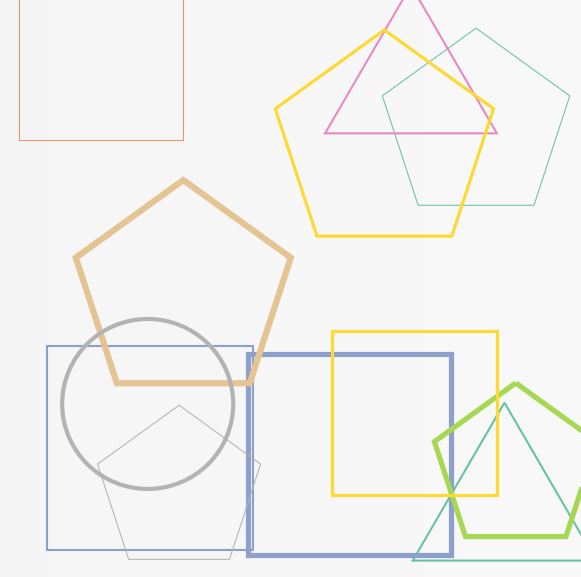[{"shape": "pentagon", "thickness": 0.5, "radius": 0.85, "center": [0.819, 0.781]}, {"shape": "triangle", "thickness": 1, "radius": 0.91, "center": [0.868, 0.12]}, {"shape": "square", "thickness": 0.5, "radius": 0.71, "center": [0.173, 0.898]}, {"shape": "square", "thickness": 2.5, "radius": 0.87, "center": [0.602, 0.212]}, {"shape": "square", "thickness": 1, "radius": 0.88, "center": [0.258, 0.223]}, {"shape": "triangle", "thickness": 1, "radius": 0.85, "center": [0.707, 0.854]}, {"shape": "pentagon", "thickness": 2.5, "radius": 0.74, "center": [0.887, 0.189]}, {"shape": "square", "thickness": 1.5, "radius": 0.71, "center": [0.714, 0.284]}, {"shape": "pentagon", "thickness": 1.5, "radius": 0.99, "center": [0.661, 0.75]}, {"shape": "pentagon", "thickness": 3, "radius": 0.97, "center": [0.315, 0.493]}, {"shape": "circle", "thickness": 2, "radius": 0.74, "center": [0.254, 0.3]}, {"shape": "pentagon", "thickness": 0.5, "radius": 0.74, "center": [0.308, 0.15]}]